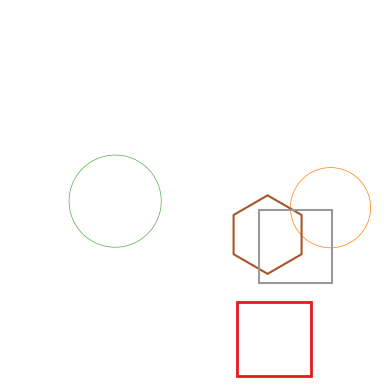[{"shape": "square", "thickness": 2, "radius": 0.48, "center": [0.711, 0.12]}, {"shape": "circle", "thickness": 0.5, "radius": 0.6, "center": [0.299, 0.478]}, {"shape": "circle", "thickness": 0.5, "radius": 0.52, "center": [0.859, 0.461]}, {"shape": "hexagon", "thickness": 1.5, "radius": 0.51, "center": [0.695, 0.391]}, {"shape": "square", "thickness": 1.5, "radius": 0.47, "center": [0.767, 0.36]}]